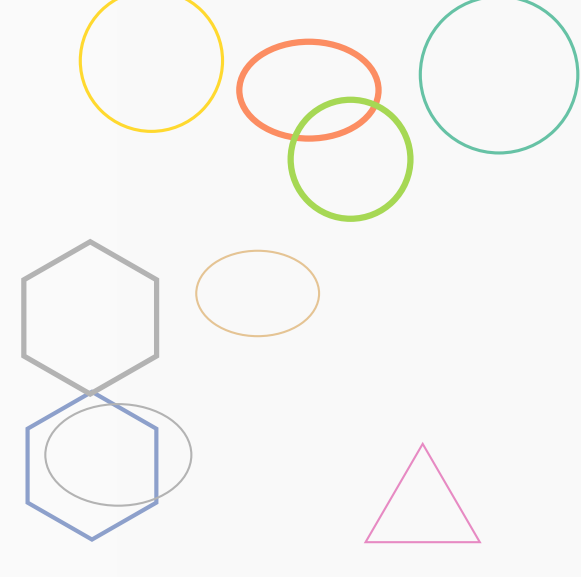[{"shape": "circle", "thickness": 1.5, "radius": 0.68, "center": [0.859, 0.87]}, {"shape": "oval", "thickness": 3, "radius": 0.6, "center": [0.531, 0.843]}, {"shape": "hexagon", "thickness": 2, "radius": 0.64, "center": [0.158, 0.193]}, {"shape": "triangle", "thickness": 1, "radius": 0.57, "center": [0.727, 0.117]}, {"shape": "circle", "thickness": 3, "radius": 0.52, "center": [0.603, 0.723]}, {"shape": "circle", "thickness": 1.5, "radius": 0.61, "center": [0.261, 0.894]}, {"shape": "oval", "thickness": 1, "radius": 0.53, "center": [0.443, 0.491]}, {"shape": "hexagon", "thickness": 2.5, "radius": 0.66, "center": [0.155, 0.449]}, {"shape": "oval", "thickness": 1, "radius": 0.63, "center": [0.204, 0.211]}]